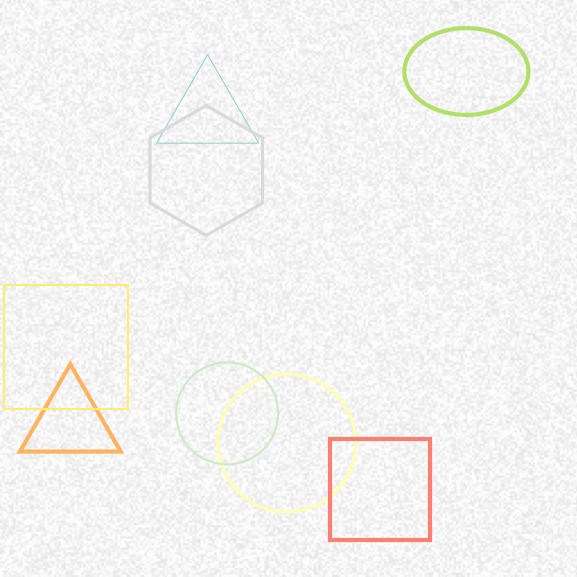[{"shape": "triangle", "thickness": 0.5, "radius": 0.51, "center": [0.36, 0.802]}, {"shape": "circle", "thickness": 1.5, "radius": 0.6, "center": [0.497, 0.232]}, {"shape": "square", "thickness": 2, "radius": 0.43, "center": [0.658, 0.151]}, {"shape": "triangle", "thickness": 2, "radius": 0.5, "center": [0.122, 0.268]}, {"shape": "oval", "thickness": 2, "radius": 0.54, "center": [0.808, 0.875]}, {"shape": "hexagon", "thickness": 1.5, "radius": 0.56, "center": [0.357, 0.704]}, {"shape": "circle", "thickness": 1, "radius": 0.44, "center": [0.393, 0.283]}, {"shape": "square", "thickness": 1, "radius": 0.54, "center": [0.115, 0.398]}]